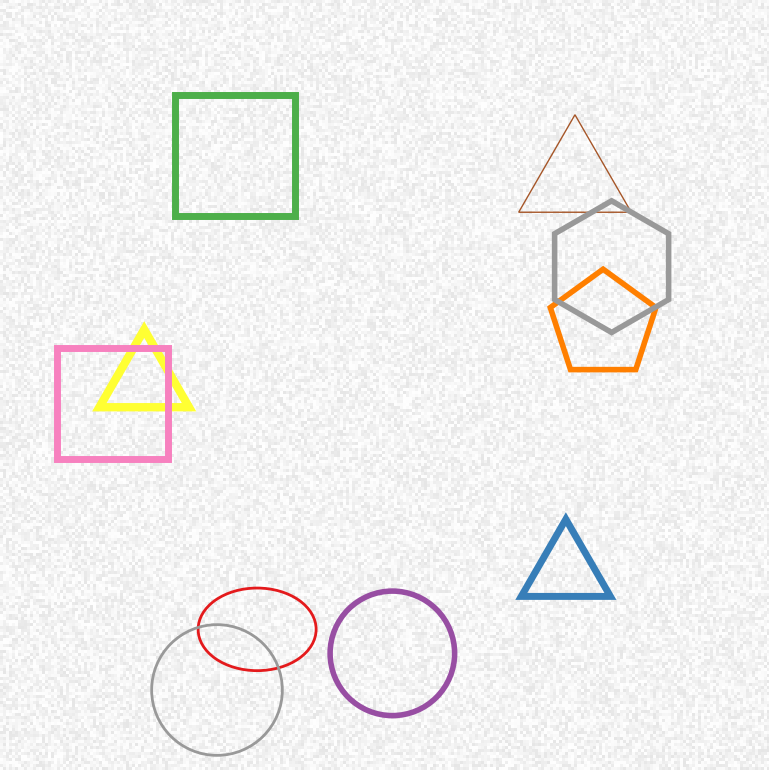[{"shape": "oval", "thickness": 1, "radius": 0.38, "center": [0.334, 0.183]}, {"shape": "triangle", "thickness": 2.5, "radius": 0.33, "center": [0.735, 0.259]}, {"shape": "square", "thickness": 2.5, "radius": 0.39, "center": [0.305, 0.798]}, {"shape": "circle", "thickness": 2, "radius": 0.4, "center": [0.51, 0.152]}, {"shape": "pentagon", "thickness": 2, "radius": 0.36, "center": [0.783, 0.578]}, {"shape": "triangle", "thickness": 3, "radius": 0.34, "center": [0.187, 0.505]}, {"shape": "triangle", "thickness": 0.5, "radius": 0.42, "center": [0.747, 0.767]}, {"shape": "square", "thickness": 2.5, "radius": 0.36, "center": [0.146, 0.476]}, {"shape": "circle", "thickness": 1, "radius": 0.42, "center": [0.282, 0.104]}, {"shape": "hexagon", "thickness": 2, "radius": 0.43, "center": [0.794, 0.654]}]